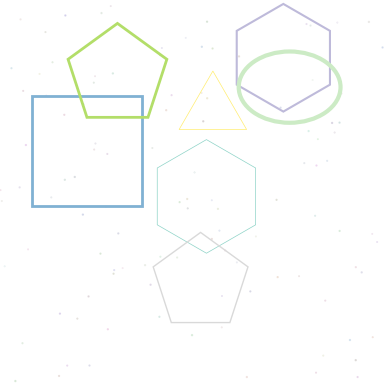[{"shape": "hexagon", "thickness": 0.5, "radius": 0.74, "center": [0.536, 0.49]}, {"shape": "hexagon", "thickness": 1.5, "radius": 0.7, "center": [0.736, 0.85]}, {"shape": "square", "thickness": 2, "radius": 0.71, "center": [0.226, 0.607]}, {"shape": "pentagon", "thickness": 2, "radius": 0.67, "center": [0.305, 0.804]}, {"shape": "pentagon", "thickness": 1, "radius": 0.65, "center": [0.521, 0.267]}, {"shape": "oval", "thickness": 3, "radius": 0.66, "center": [0.752, 0.774]}, {"shape": "triangle", "thickness": 0.5, "radius": 0.51, "center": [0.553, 0.714]}]